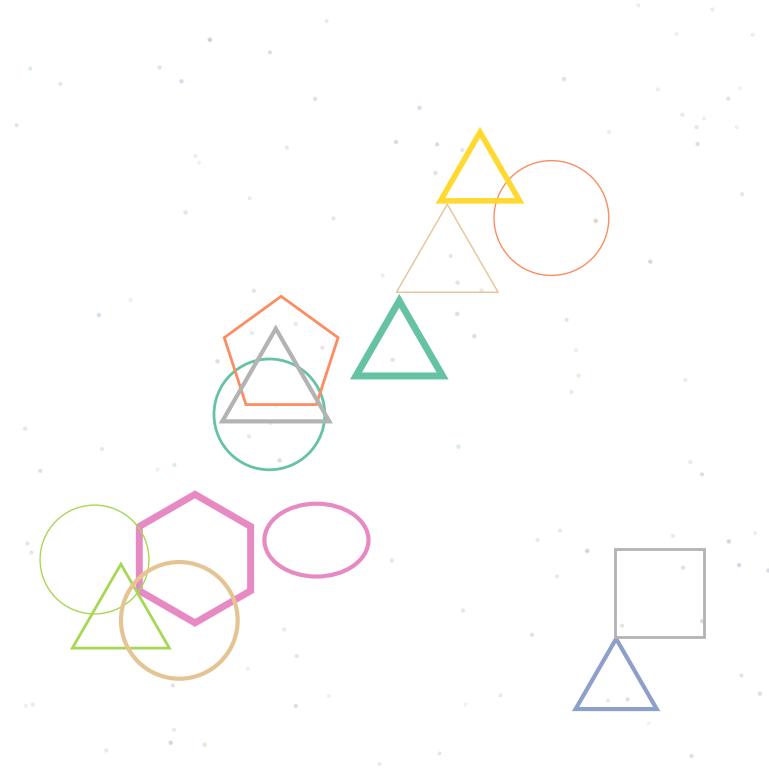[{"shape": "triangle", "thickness": 2.5, "radius": 0.32, "center": [0.519, 0.544]}, {"shape": "circle", "thickness": 1, "radius": 0.36, "center": [0.35, 0.462]}, {"shape": "pentagon", "thickness": 1, "radius": 0.39, "center": [0.365, 0.537]}, {"shape": "circle", "thickness": 0.5, "radius": 0.37, "center": [0.716, 0.717]}, {"shape": "triangle", "thickness": 1.5, "radius": 0.3, "center": [0.8, 0.11]}, {"shape": "hexagon", "thickness": 2.5, "radius": 0.42, "center": [0.253, 0.275]}, {"shape": "oval", "thickness": 1.5, "radius": 0.34, "center": [0.411, 0.299]}, {"shape": "triangle", "thickness": 1, "radius": 0.36, "center": [0.157, 0.195]}, {"shape": "circle", "thickness": 0.5, "radius": 0.35, "center": [0.123, 0.273]}, {"shape": "triangle", "thickness": 2, "radius": 0.3, "center": [0.623, 0.769]}, {"shape": "triangle", "thickness": 0.5, "radius": 0.38, "center": [0.581, 0.659]}, {"shape": "circle", "thickness": 1.5, "radius": 0.38, "center": [0.233, 0.194]}, {"shape": "triangle", "thickness": 1.5, "radius": 0.4, "center": [0.358, 0.493]}, {"shape": "square", "thickness": 1, "radius": 0.29, "center": [0.856, 0.23]}]